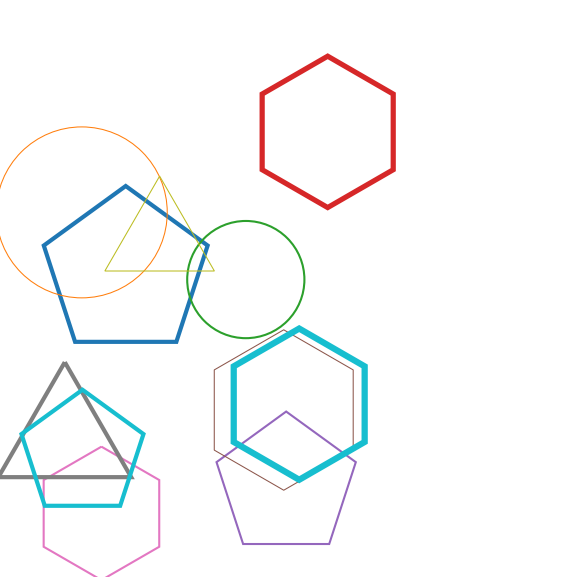[{"shape": "pentagon", "thickness": 2, "radius": 0.75, "center": [0.218, 0.528]}, {"shape": "circle", "thickness": 0.5, "radius": 0.74, "center": [0.142, 0.631]}, {"shape": "circle", "thickness": 1, "radius": 0.51, "center": [0.426, 0.515]}, {"shape": "hexagon", "thickness": 2.5, "radius": 0.66, "center": [0.567, 0.771]}, {"shape": "pentagon", "thickness": 1, "radius": 0.63, "center": [0.496, 0.16]}, {"shape": "hexagon", "thickness": 0.5, "radius": 0.69, "center": [0.491, 0.289]}, {"shape": "hexagon", "thickness": 1, "radius": 0.58, "center": [0.176, 0.11]}, {"shape": "triangle", "thickness": 2, "radius": 0.66, "center": [0.112, 0.239]}, {"shape": "triangle", "thickness": 0.5, "radius": 0.55, "center": [0.276, 0.585]}, {"shape": "hexagon", "thickness": 3, "radius": 0.65, "center": [0.518, 0.299]}, {"shape": "pentagon", "thickness": 2, "radius": 0.56, "center": [0.143, 0.213]}]